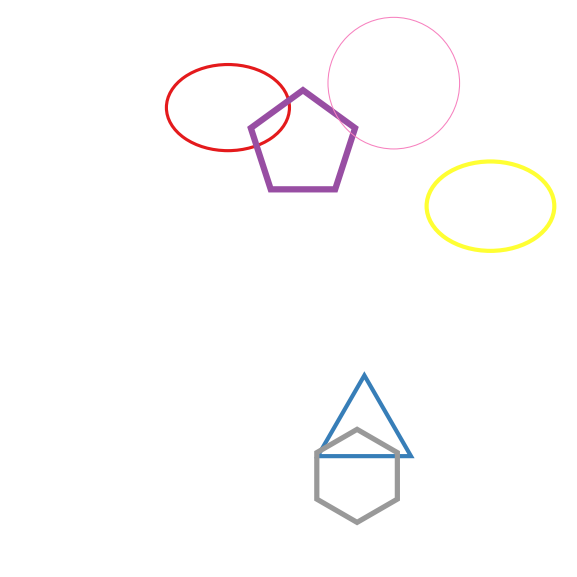[{"shape": "oval", "thickness": 1.5, "radius": 0.53, "center": [0.395, 0.813]}, {"shape": "triangle", "thickness": 2, "radius": 0.47, "center": [0.631, 0.256]}, {"shape": "pentagon", "thickness": 3, "radius": 0.47, "center": [0.525, 0.748]}, {"shape": "oval", "thickness": 2, "radius": 0.55, "center": [0.849, 0.642]}, {"shape": "circle", "thickness": 0.5, "radius": 0.57, "center": [0.682, 0.855]}, {"shape": "hexagon", "thickness": 2.5, "radius": 0.4, "center": [0.618, 0.175]}]